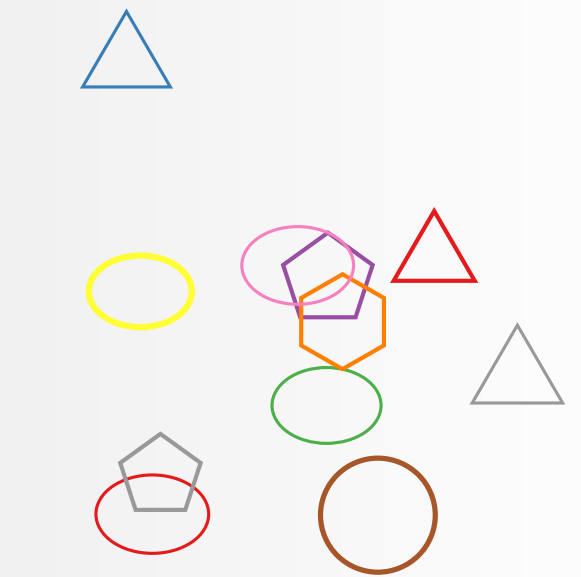[{"shape": "oval", "thickness": 1.5, "radius": 0.48, "center": [0.262, 0.109]}, {"shape": "triangle", "thickness": 2, "radius": 0.4, "center": [0.747, 0.553]}, {"shape": "triangle", "thickness": 1.5, "radius": 0.44, "center": [0.218, 0.892]}, {"shape": "oval", "thickness": 1.5, "radius": 0.47, "center": [0.562, 0.297]}, {"shape": "pentagon", "thickness": 2, "radius": 0.4, "center": [0.564, 0.515]}, {"shape": "hexagon", "thickness": 2, "radius": 0.41, "center": [0.589, 0.442]}, {"shape": "oval", "thickness": 3, "radius": 0.44, "center": [0.241, 0.495]}, {"shape": "circle", "thickness": 2.5, "radius": 0.49, "center": [0.65, 0.107]}, {"shape": "oval", "thickness": 1.5, "radius": 0.48, "center": [0.512, 0.539]}, {"shape": "triangle", "thickness": 1.5, "radius": 0.45, "center": [0.89, 0.346]}, {"shape": "pentagon", "thickness": 2, "radius": 0.36, "center": [0.276, 0.175]}]